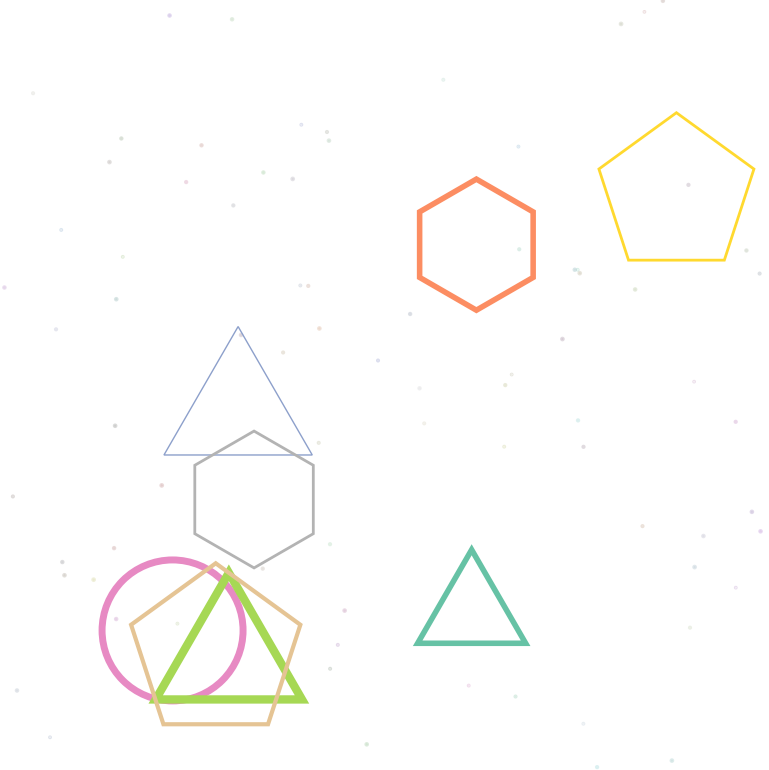[{"shape": "triangle", "thickness": 2, "radius": 0.4, "center": [0.613, 0.205]}, {"shape": "hexagon", "thickness": 2, "radius": 0.43, "center": [0.619, 0.682]}, {"shape": "triangle", "thickness": 0.5, "radius": 0.56, "center": [0.309, 0.465]}, {"shape": "circle", "thickness": 2.5, "radius": 0.46, "center": [0.224, 0.181]}, {"shape": "triangle", "thickness": 3, "radius": 0.55, "center": [0.297, 0.146]}, {"shape": "pentagon", "thickness": 1, "radius": 0.53, "center": [0.878, 0.748]}, {"shape": "pentagon", "thickness": 1.5, "radius": 0.58, "center": [0.28, 0.153]}, {"shape": "hexagon", "thickness": 1, "radius": 0.44, "center": [0.33, 0.351]}]